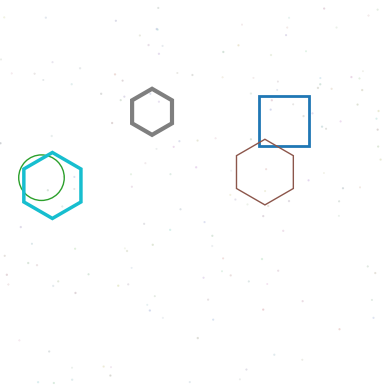[{"shape": "square", "thickness": 2, "radius": 0.32, "center": [0.738, 0.687]}, {"shape": "circle", "thickness": 1, "radius": 0.3, "center": [0.108, 0.538]}, {"shape": "hexagon", "thickness": 1, "radius": 0.43, "center": [0.688, 0.553]}, {"shape": "hexagon", "thickness": 3, "radius": 0.3, "center": [0.395, 0.71]}, {"shape": "hexagon", "thickness": 2.5, "radius": 0.43, "center": [0.136, 0.518]}]